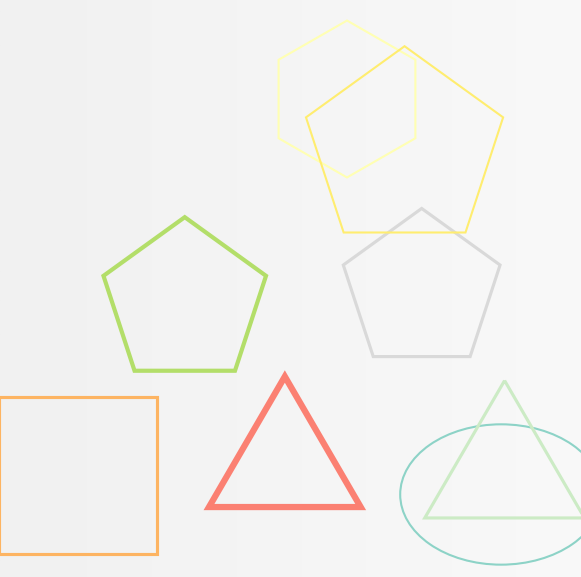[{"shape": "oval", "thickness": 1, "radius": 0.87, "center": [0.862, 0.143]}, {"shape": "hexagon", "thickness": 1, "radius": 0.68, "center": [0.597, 0.828]}, {"shape": "triangle", "thickness": 3, "radius": 0.75, "center": [0.49, 0.196]}, {"shape": "square", "thickness": 1.5, "radius": 0.68, "center": [0.135, 0.176]}, {"shape": "pentagon", "thickness": 2, "radius": 0.74, "center": [0.318, 0.476]}, {"shape": "pentagon", "thickness": 1.5, "radius": 0.71, "center": [0.725, 0.496]}, {"shape": "triangle", "thickness": 1.5, "radius": 0.79, "center": [0.868, 0.182]}, {"shape": "pentagon", "thickness": 1, "radius": 0.89, "center": [0.696, 0.741]}]